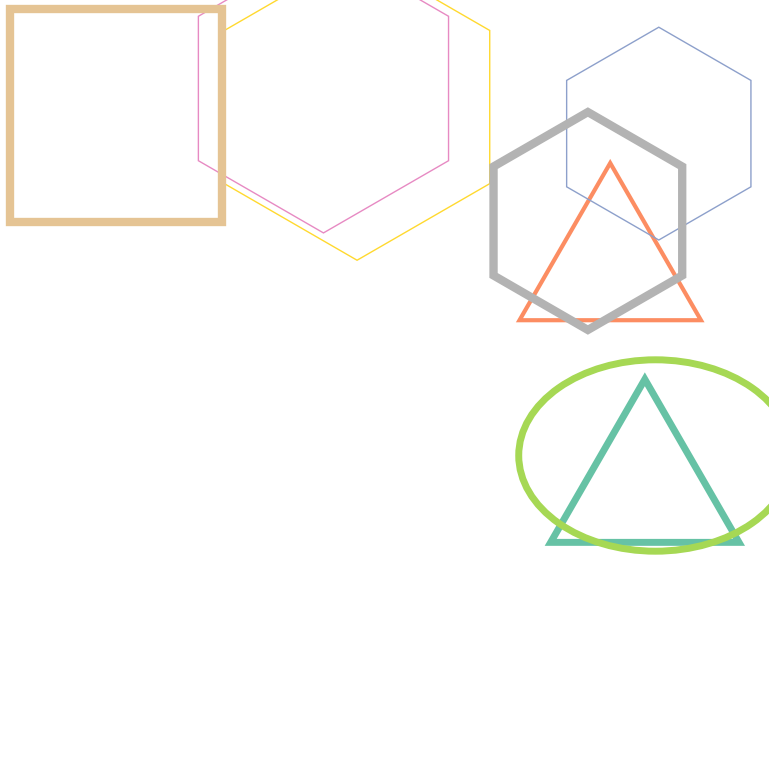[{"shape": "triangle", "thickness": 2.5, "radius": 0.71, "center": [0.837, 0.366]}, {"shape": "triangle", "thickness": 1.5, "radius": 0.68, "center": [0.792, 0.652]}, {"shape": "hexagon", "thickness": 0.5, "radius": 0.69, "center": [0.856, 0.826]}, {"shape": "hexagon", "thickness": 0.5, "radius": 0.94, "center": [0.42, 0.885]}, {"shape": "oval", "thickness": 2.5, "radius": 0.89, "center": [0.851, 0.408]}, {"shape": "hexagon", "thickness": 0.5, "radius": 0.99, "center": [0.464, 0.861]}, {"shape": "square", "thickness": 3, "radius": 0.69, "center": [0.151, 0.85]}, {"shape": "hexagon", "thickness": 3, "radius": 0.71, "center": [0.763, 0.713]}]